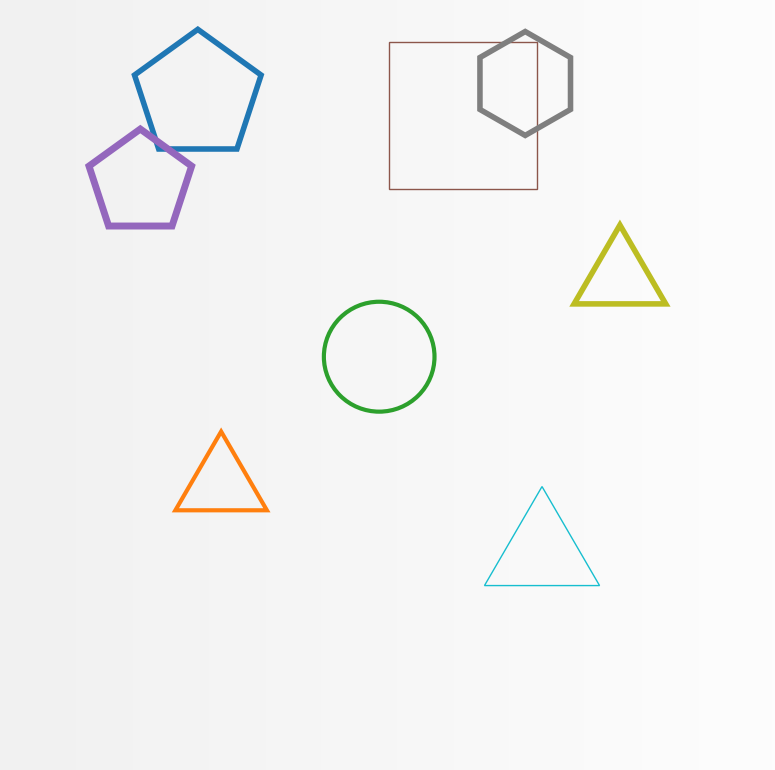[{"shape": "pentagon", "thickness": 2, "radius": 0.43, "center": [0.255, 0.876]}, {"shape": "triangle", "thickness": 1.5, "radius": 0.34, "center": [0.285, 0.371]}, {"shape": "circle", "thickness": 1.5, "radius": 0.36, "center": [0.489, 0.537]}, {"shape": "pentagon", "thickness": 2.5, "radius": 0.35, "center": [0.181, 0.763]}, {"shape": "square", "thickness": 0.5, "radius": 0.48, "center": [0.598, 0.85]}, {"shape": "hexagon", "thickness": 2, "radius": 0.34, "center": [0.678, 0.892]}, {"shape": "triangle", "thickness": 2, "radius": 0.34, "center": [0.8, 0.639]}, {"shape": "triangle", "thickness": 0.5, "radius": 0.43, "center": [0.699, 0.282]}]